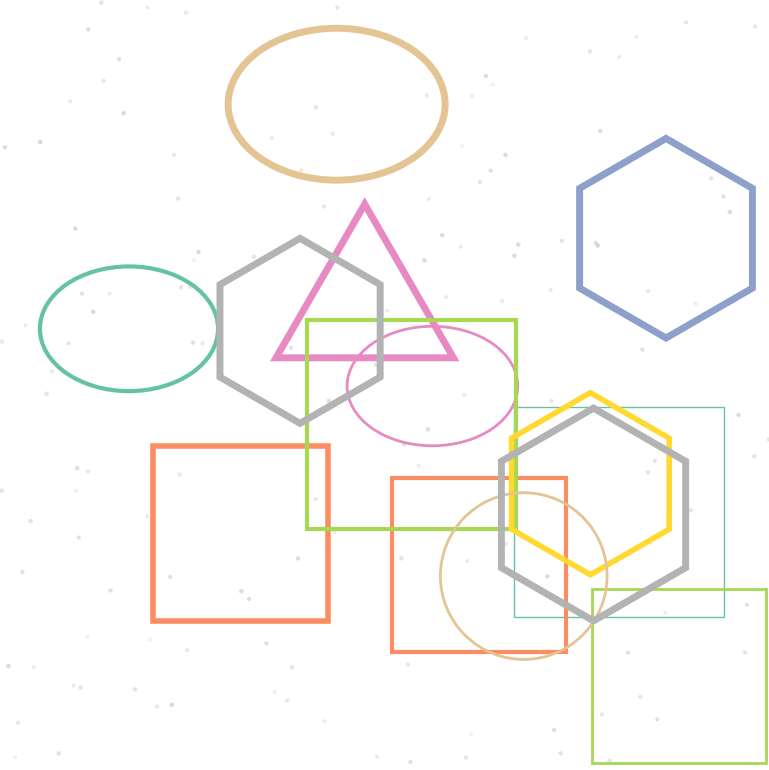[{"shape": "square", "thickness": 0.5, "radius": 0.68, "center": [0.804, 0.335]}, {"shape": "oval", "thickness": 1.5, "radius": 0.58, "center": [0.168, 0.573]}, {"shape": "square", "thickness": 2, "radius": 0.57, "center": [0.312, 0.307]}, {"shape": "square", "thickness": 1.5, "radius": 0.57, "center": [0.623, 0.266]}, {"shape": "hexagon", "thickness": 2.5, "radius": 0.65, "center": [0.865, 0.691]}, {"shape": "triangle", "thickness": 2.5, "radius": 0.67, "center": [0.474, 0.602]}, {"shape": "oval", "thickness": 1, "radius": 0.55, "center": [0.562, 0.499]}, {"shape": "square", "thickness": 1, "radius": 0.57, "center": [0.882, 0.122]}, {"shape": "square", "thickness": 1.5, "radius": 0.68, "center": [0.535, 0.449]}, {"shape": "hexagon", "thickness": 2, "radius": 0.59, "center": [0.767, 0.372]}, {"shape": "circle", "thickness": 1, "radius": 0.54, "center": [0.68, 0.252]}, {"shape": "oval", "thickness": 2.5, "radius": 0.7, "center": [0.437, 0.865]}, {"shape": "hexagon", "thickness": 2.5, "radius": 0.69, "center": [0.771, 0.332]}, {"shape": "hexagon", "thickness": 2.5, "radius": 0.6, "center": [0.39, 0.57]}]